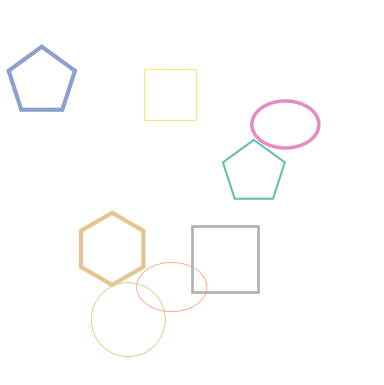[{"shape": "pentagon", "thickness": 1.5, "radius": 0.42, "center": [0.659, 0.552]}, {"shape": "oval", "thickness": 0.5, "radius": 0.46, "center": [0.446, 0.254]}, {"shape": "pentagon", "thickness": 3, "radius": 0.45, "center": [0.109, 0.788]}, {"shape": "oval", "thickness": 2.5, "radius": 0.44, "center": [0.741, 0.677]}, {"shape": "circle", "thickness": 0.5, "radius": 0.48, "center": [0.333, 0.17]}, {"shape": "square", "thickness": 0.5, "radius": 0.34, "center": [0.442, 0.755]}, {"shape": "hexagon", "thickness": 3, "radius": 0.47, "center": [0.291, 0.354]}, {"shape": "square", "thickness": 2, "radius": 0.43, "center": [0.585, 0.327]}]